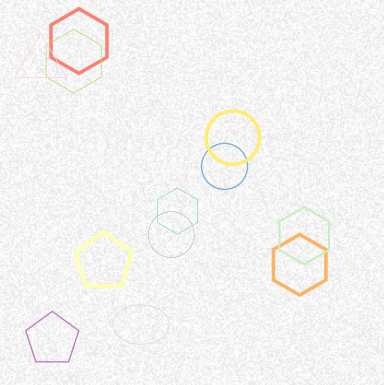[{"shape": "hexagon", "thickness": 0.5, "radius": 0.3, "center": [0.461, 0.452]}, {"shape": "pentagon", "thickness": 3, "radius": 0.39, "center": [0.269, 0.32]}, {"shape": "circle", "thickness": 0.5, "radius": 0.3, "center": [0.445, 0.391]}, {"shape": "hexagon", "thickness": 2.5, "radius": 0.42, "center": [0.205, 0.893]}, {"shape": "circle", "thickness": 1, "radius": 0.3, "center": [0.583, 0.568]}, {"shape": "hexagon", "thickness": 2.5, "radius": 0.39, "center": [0.778, 0.312]}, {"shape": "hexagon", "thickness": 0.5, "radius": 0.41, "center": [0.191, 0.841]}, {"shape": "triangle", "thickness": 0.5, "radius": 0.39, "center": [0.105, 0.837]}, {"shape": "oval", "thickness": 0.5, "radius": 0.37, "center": [0.366, 0.157]}, {"shape": "pentagon", "thickness": 1, "radius": 0.36, "center": [0.136, 0.119]}, {"shape": "hexagon", "thickness": 1.5, "radius": 0.37, "center": [0.79, 0.388]}, {"shape": "circle", "thickness": 2.5, "radius": 0.35, "center": [0.605, 0.643]}]